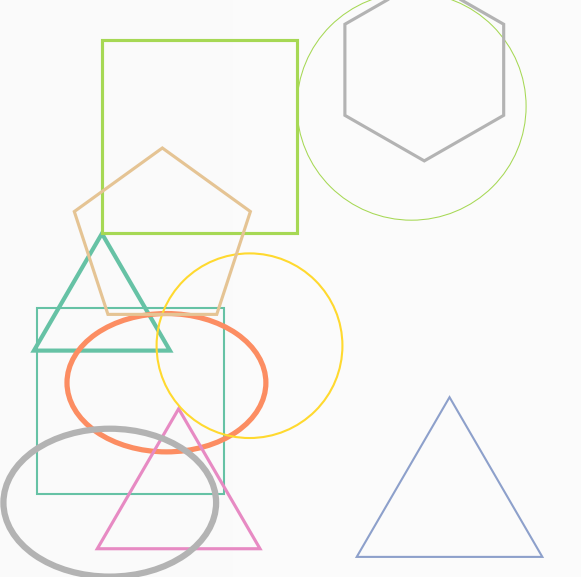[{"shape": "triangle", "thickness": 2, "radius": 0.68, "center": [0.175, 0.46]}, {"shape": "square", "thickness": 1, "radius": 0.81, "center": [0.224, 0.305]}, {"shape": "oval", "thickness": 2.5, "radius": 0.86, "center": [0.286, 0.336]}, {"shape": "triangle", "thickness": 1, "radius": 0.92, "center": [0.773, 0.127]}, {"shape": "triangle", "thickness": 1.5, "radius": 0.81, "center": [0.307, 0.13]}, {"shape": "circle", "thickness": 0.5, "radius": 0.99, "center": [0.708, 0.815]}, {"shape": "square", "thickness": 1.5, "radius": 0.84, "center": [0.344, 0.763]}, {"shape": "circle", "thickness": 1, "radius": 0.8, "center": [0.429, 0.401]}, {"shape": "pentagon", "thickness": 1.5, "radius": 0.8, "center": [0.279, 0.584]}, {"shape": "oval", "thickness": 3, "radius": 0.91, "center": [0.189, 0.129]}, {"shape": "hexagon", "thickness": 1.5, "radius": 0.79, "center": [0.73, 0.878]}]